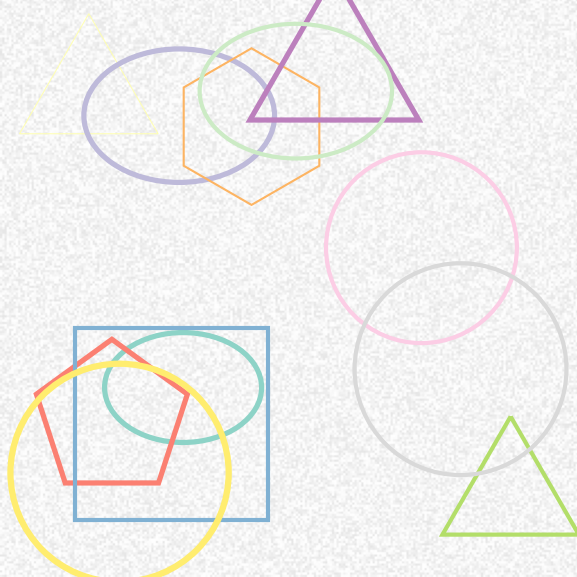[{"shape": "oval", "thickness": 2.5, "radius": 0.68, "center": [0.317, 0.328]}, {"shape": "triangle", "thickness": 0.5, "radius": 0.69, "center": [0.154, 0.837]}, {"shape": "oval", "thickness": 2.5, "radius": 0.83, "center": [0.31, 0.799]}, {"shape": "pentagon", "thickness": 2.5, "radius": 0.69, "center": [0.194, 0.274]}, {"shape": "square", "thickness": 2, "radius": 0.83, "center": [0.297, 0.265]}, {"shape": "hexagon", "thickness": 1, "radius": 0.68, "center": [0.436, 0.78]}, {"shape": "triangle", "thickness": 2, "radius": 0.68, "center": [0.884, 0.142]}, {"shape": "circle", "thickness": 2, "radius": 0.83, "center": [0.73, 0.57]}, {"shape": "circle", "thickness": 2, "radius": 0.92, "center": [0.797, 0.36]}, {"shape": "triangle", "thickness": 2.5, "radius": 0.84, "center": [0.579, 0.876]}, {"shape": "oval", "thickness": 2, "radius": 0.83, "center": [0.512, 0.841]}, {"shape": "circle", "thickness": 3, "radius": 0.94, "center": [0.207, 0.18]}]